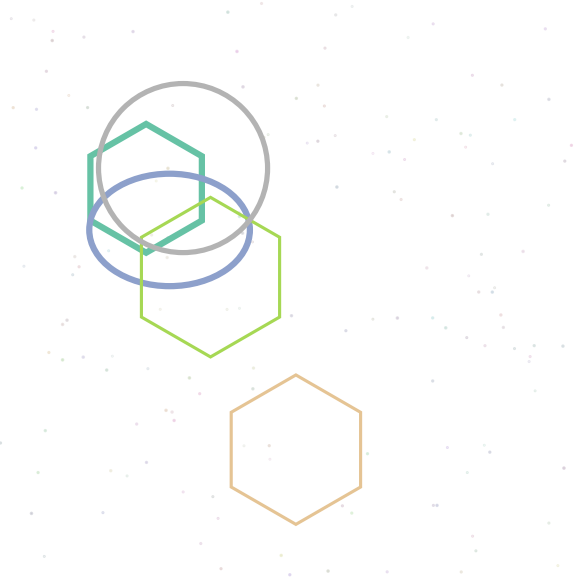[{"shape": "hexagon", "thickness": 3, "radius": 0.56, "center": [0.253, 0.673]}, {"shape": "oval", "thickness": 3, "radius": 0.7, "center": [0.294, 0.601]}, {"shape": "hexagon", "thickness": 1.5, "radius": 0.69, "center": [0.365, 0.519]}, {"shape": "hexagon", "thickness": 1.5, "radius": 0.65, "center": [0.512, 0.221]}, {"shape": "circle", "thickness": 2.5, "radius": 0.73, "center": [0.317, 0.708]}]